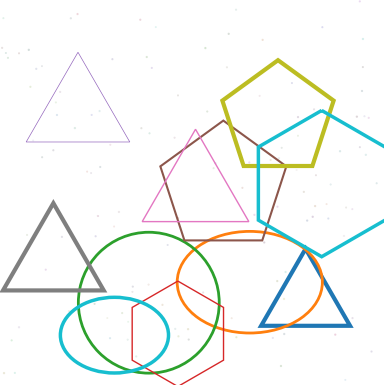[{"shape": "triangle", "thickness": 3, "radius": 0.67, "center": [0.794, 0.22]}, {"shape": "oval", "thickness": 2, "radius": 0.94, "center": [0.649, 0.267]}, {"shape": "circle", "thickness": 2, "radius": 0.91, "center": [0.386, 0.214]}, {"shape": "hexagon", "thickness": 1, "radius": 0.68, "center": [0.462, 0.133]}, {"shape": "triangle", "thickness": 0.5, "radius": 0.78, "center": [0.203, 0.709]}, {"shape": "pentagon", "thickness": 1.5, "radius": 0.86, "center": [0.58, 0.515]}, {"shape": "triangle", "thickness": 1, "radius": 0.8, "center": [0.508, 0.504]}, {"shape": "triangle", "thickness": 3, "radius": 0.76, "center": [0.139, 0.321]}, {"shape": "pentagon", "thickness": 3, "radius": 0.76, "center": [0.722, 0.692]}, {"shape": "oval", "thickness": 2.5, "radius": 0.7, "center": [0.297, 0.129]}, {"shape": "hexagon", "thickness": 2.5, "radius": 0.95, "center": [0.836, 0.523]}]